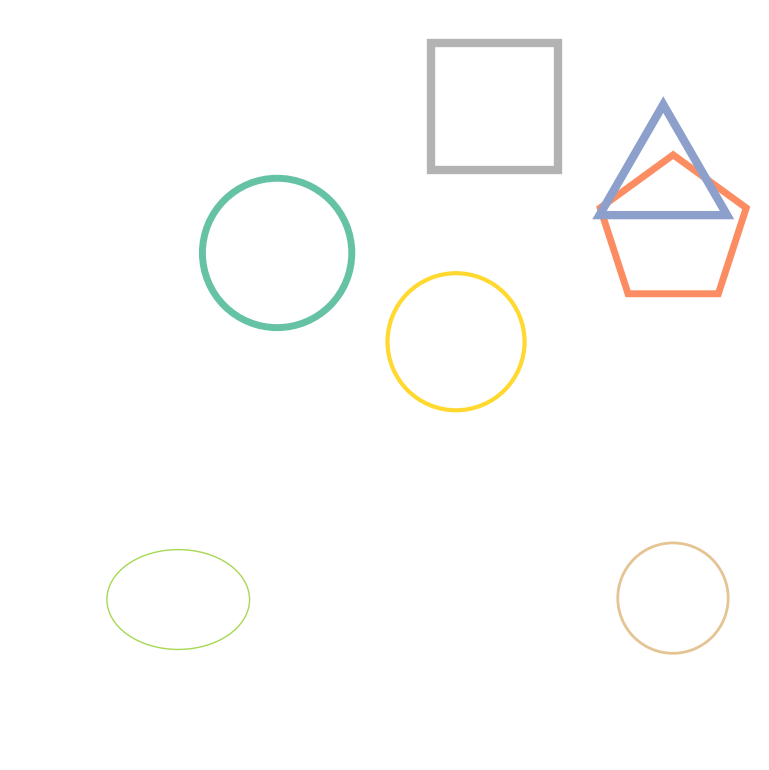[{"shape": "circle", "thickness": 2.5, "radius": 0.48, "center": [0.36, 0.671]}, {"shape": "pentagon", "thickness": 2.5, "radius": 0.5, "center": [0.874, 0.699]}, {"shape": "triangle", "thickness": 3, "radius": 0.48, "center": [0.861, 0.768]}, {"shape": "oval", "thickness": 0.5, "radius": 0.46, "center": [0.231, 0.221]}, {"shape": "circle", "thickness": 1.5, "radius": 0.45, "center": [0.592, 0.556]}, {"shape": "circle", "thickness": 1, "radius": 0.36, "center": [0.874, 0.223]}, {"shape": "square", "thickness": 3, "radius": 0.41, "center": [0.642, 0.862]}]